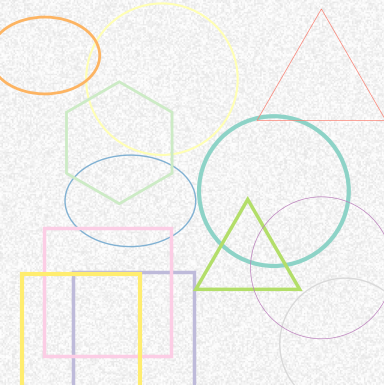[{"shape": "circle", "thickness": 3, "radius": 0.97, "center": [0.711, 0.504]}, {"shape": "circle", "thickness": 1.5, "radius": 0.98, "center": [0.421, 0.794]}, {"shape": "square", "thickness": 2.5, "radius": 0.79, "center": [0.347, 0.135]}, {"shape": "triangle", "thickness": 0.5, "radius": 0.97, "center": [0.835, 0.784]}, {"shape": "oval", "thickness": 1, "radius": 0.85, "center": [0.339, 0.478]}, {"shape": "oval", "thickness": 2, "radius": 0.71, "center": [0.116, 0.856]}, {"shape": "triangle", "thickness": 2.5, "radius": 0.78, "center": [0.643, 0.326]}, {"shape": "square", "thickness": 2.5, "radius": 0.83, "center": [0.28, 0.241]}, {"shape": "circle", "thickness": 1, "radius": 0.85, "center": [0.897, 0.107]}, {"shape": "circle", "thickness": 0.5, "radius": 0.92, "center": [0.835, 0.304]}, {"shape": "hexagon", "thickness": 2, "radius": 0.79, "center": [0.31, 0.629]}, {"shape": "square", "thickness": 3, "radius": 0.77, "center": [0.211, 0.135]}]